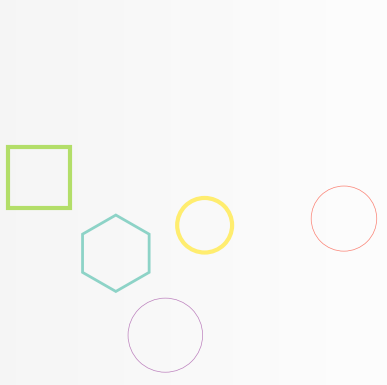[{"shape": "hexagon", "thickness": 2, "radius": 0.5, "center": [0.299, 0.342]}, {"shape": "circle", "thickness": 0.5, "radius": 0.42, "center": [0.888, 0.432]}, {"shape": "square", "thickness": 3, "radius": 0.4, "center": [0.101, 0.54]}, {"shape": "circle", "thickness": 0.5, "radius": 0.48, "center": [0.427, 0.129]}, {"shape": "circle", "thickness": 3, "radius": 0.35, "center": [0.528, 0.415]}]